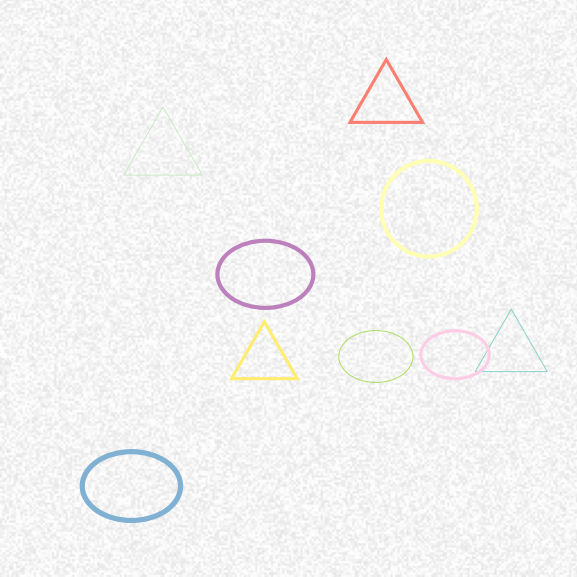[{"shape": "triangle", "thickness": 0.5, "radius": 0.36, "center": [0.885, 0.392]}, {"shape": "circle", "thickness": 2, "radius": 0.41, "center": [0.743, 0.638]}, {"shape": "triangle", "thickness": 1.5, "radius": 0.36, "center": [0.669, 0.824]}, {"shape": "oval", "thickness": 2.5, "radius": 0.43, "center": [0.228, 0.157]}, {"shape": "oval", "thickness": 0.5, "radius": 0.32, "center": [0.651, 0.382]}, {"shape": "oval", "thickness": 1.5, "radius": 0.3, "center": [0.788, 0.385]}, {"shape": "oval", "thickness": 2, "radius": 0.42, "center": [0.46, 0.524]}, {"shape": "triangle", "thickness": 0.5, "radius": 0.39, "center": [0.282, 0.735]}, {"shape": "triangle", "thickness": 1.5, "radius": 0.33, "center": [0.458, 0.376]}]